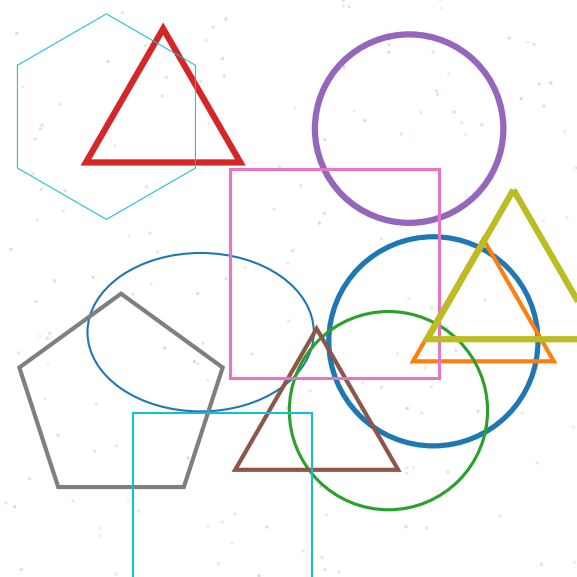[{"shape": "circle", "thickness": 2.5, "radius": 0.91, "center": [0.75, 0.408]}, {"shape": "oval", "thickness": 1, "radius": 0.98, "center": [0.347, 0.424]}, {"shape": "triangle", "thickness": 2, "radius": 0.7, "center": [0.837, 0.444]}, {"shape": "circle", "thickness": 1.5, "radius": 0.86, "center": [0.673, 0.288]}, {"shape": "triangle", "thickness": 3, "radius": 0.77, "center": [0.283, 0.795]}, {"shape": "circle", "thickness": 3, "radius": 0.82, "center": [0.708, 0.776]}, {"shape": "triangle", "thickness": 2, "radius": 0.81, "center": [0.548, 0.267]}, {"shape": "square", "thickness": 1.5, "radius": 0.91, "center": [0.58, 0.525]}, {"shape": "pentagon", "thickness": 2, "radius": 0.93, "center": [0.21, 0.305]}, {"shape": "triangle", "thickness": 3, "radius": 0.86, "center": [0.889, 0.498]}, {"shape": "hexagon", "thickness": 0.5, "radius": 0.89, "center": [0.184, 0.797]}, {"shape": "square", "thickness": 1, "radius": 0.77, "center": [0.385, 0.13]}]